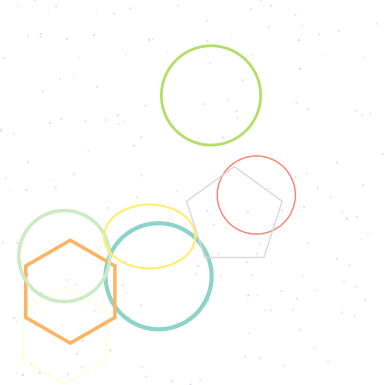[{"shape": "circle", "thickness": 3, "radius": 0.69, "center": [0.412, 0.282]}, {"shape": "hexagon", "thickness": 0.5, "radius": 0.63, "center": [0.169, 0.128]}, {"shape": "circle", "thickness": 1, "radius": 0.51, "center": [0.666, 0.493]}, {"shape": "hexagon", "thickness": 2.5, "radius": 0.67, "center": [0.183, 0.242]}, {"shape": "circle", "thickness": 2, "radius": 0.64, "center": [0.548, 0.752]}, {"shape": "pentagon", "thickness": 1, "radius": 0.65, "center": [0.609, 0.437]}, {"shape": "circle", "thickness": 2.5, "radius": 0.59, "center": [0.167, 0.335]}, {"shape": "oval", "thickness": 1.5, "radius": 0.59, "center": [0.389, 0.386]}]